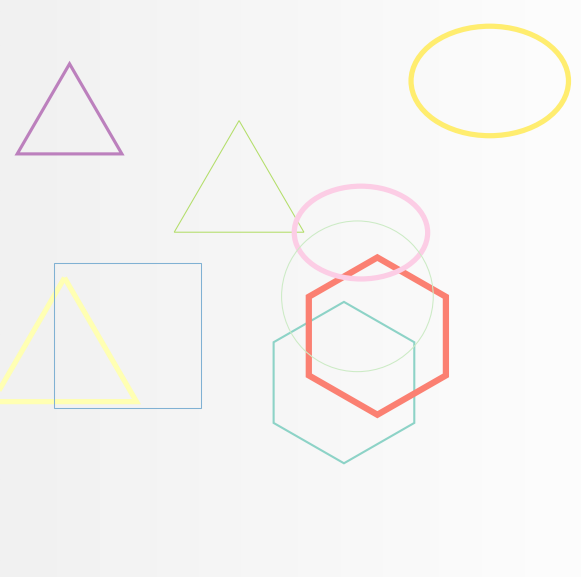[{"shape": "hexagon", "thickness": 1, "radius": 0.7, "center": [0.592, 0.337]}, {"shape": "triangle", "thickness": 2.5, "radius": 0.72, "center": [0.111, 0.375]}, {"shape": "hexagon", "thickness": 3, "radius": 0.68, "center": [0.649, 0.417]}, {"shape": "square", "thickness": 0.5, "radius": 0.63, "center": [0.219, 0.419]}, {"shape": "triangle", "thickness": 0.5, "radius": 0.64, "center": [0.411, 0.661]}, {"shape": "oval", "thickness": 2.5, "radius": 0.57, "center": [0.621, 0.596]}, {"shape": "triangle", "thickness": 1.5, "radius": 0.52, "center": [0.12, 0.785]}, {"shape": "circle", "thickness": 0.5, "radius": 0.65, "center": [0.615, 0.486]}, {"shape": "oval", "thickness": 2.5, "radius": 0.68, "center": [0.843, 0.859]}]